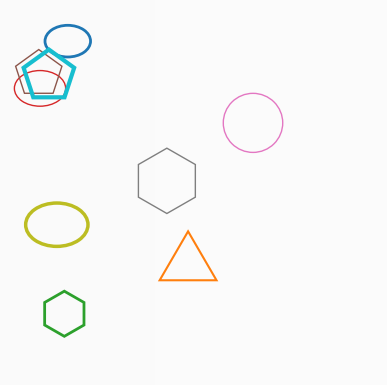[{"shape": "oval", "thickness": 2, "radius": 0.29, "center": [0.175, 0.893]}, {"shape": "triangle", "thickness": 1.5, "radius": 0.42, "center": [0.485, 0.314]}, {"shape": "hexagon", "thickness": 2, "radius": 0.29, "center": [0.166, 0.185]}, {"shape": "oval", "thickness": 1, "radius": 0.33, "center": [0.103, 0.77]}, {"shape": "pentagon", "thickness": 1, "radius": 0.31, "center": [0.1, 0.809]}, {"shape": "circle", "thickness": 1, "radius": 0.38, "center": [0.653, 0.681]}, {"shape": "hexagon", "thickness": 1, "radius": 0.42, "center": [0.431, 0.53]}, {"shape": "oval", "thickness": 2.5, "radius": 0.4, "center": [0.147, 0.416]}, {"shape": "pentagon", "thickness": 3, "radius": 0.34, "center": [0.126, 0.803]}]